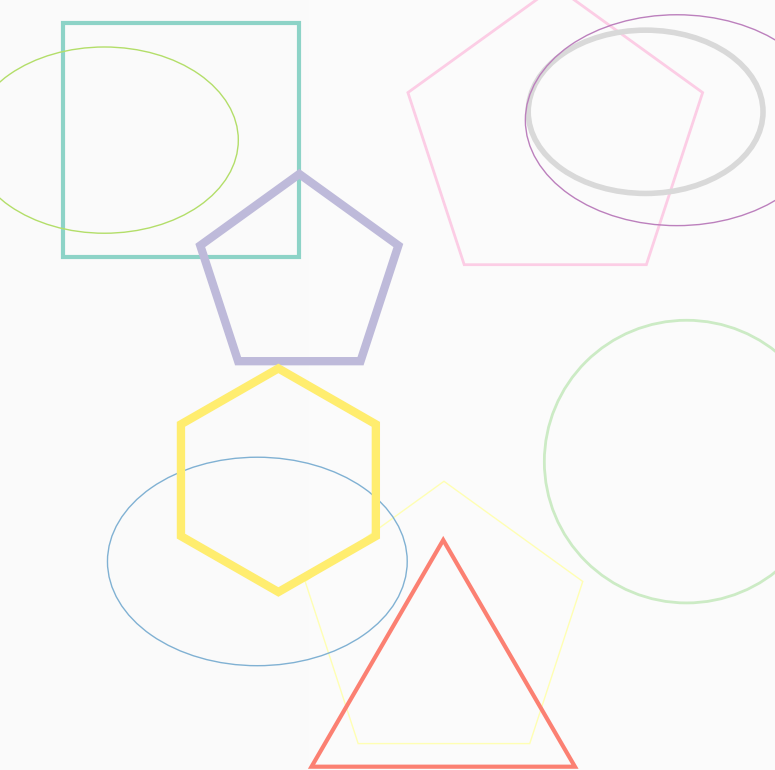[{"shape": "square", "thickness": 1.5, "radius": 0.76, "center": [0.234, 0.818]}, {"shape": "pentagon", "thickness": 0.5, "radius": 0.94, "center": [0.573, 0.187]}, {"shape": "pentagon", "thickness": 3, "radius": 0.67, "center": [0.386, 0.64]}, {"shape": "triangle", "thickness": 1.5, "radius": 0.98, "center": [0.572, 0.102]}, {"shape": "oval", "thickness": 0.5, "radius": 0.97, "center": [0.332, 0.271]}, {"shape": "oval", "thickness": 0.5, "radius": 0.86, "center": [0.135, 0.818]}, {"shape": "pentagon", "thickness": 1, "radius": 1.0, "center": [0.716, 0.818]}, {"shape": "oval", "thickness": 2, "radius": 0.76, "center": [0.833, 0.855]}, {"shape": "oval", "thickness": 0.5, "radius": 0.98, "center": [0.874, 0.844]}, {"shape": "circle", "thickness": 1, "radius": 0.92, "center": [0.886, 0.401]}, {"shape": "hexagon", "thickness": 3, "radius": 0.73, "center": [0.359, 0.376]}]